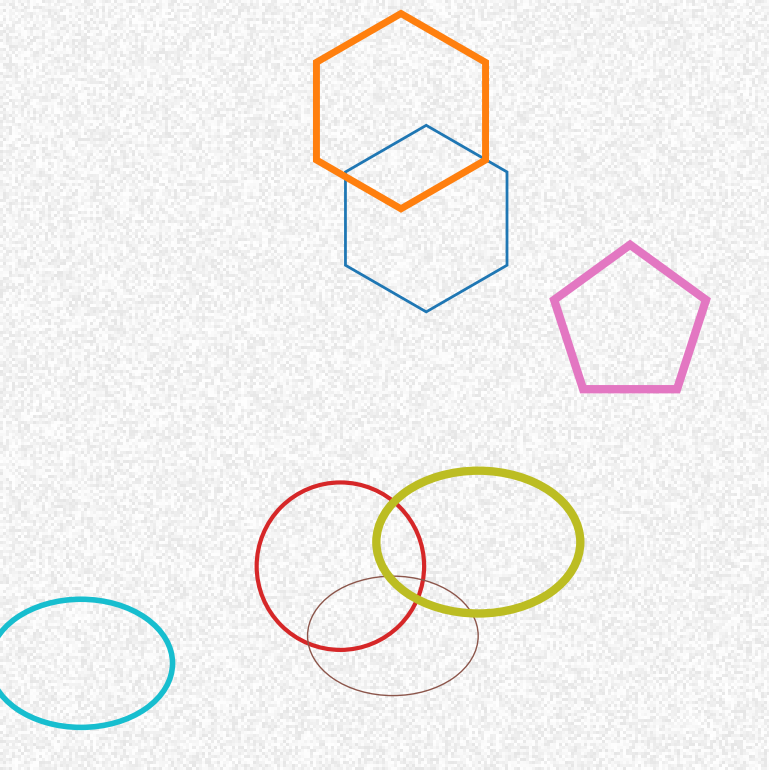[{"shape": "hexagon", "thickness": 1, "radius": 0.61, "center": [0.554, 0.716]}, {"shape": "hexagon", "thickness": 2.5, "radius": 0.63, "center": [0.521, 0.856]}, {"shape": "circle", "thickness": 1.5, "radius": 0.54, "center": [0.442, 0.265]}, {"shape": "oval", "thickness": 0.5, "radius": 0.55, "center": [0.51, 0.174]}, {"shape": "pentagon", "thickness": 3, "radius": 0.52, "center": [0.818, 0.578]}, {"shape": "oval", "thickness": 3, "radius": 0.66, "center": [0.621, 0.296]}, {"shape": "oval", "thickness": 2, "radius": 0.59, "center": [0.105, 0.139]}]